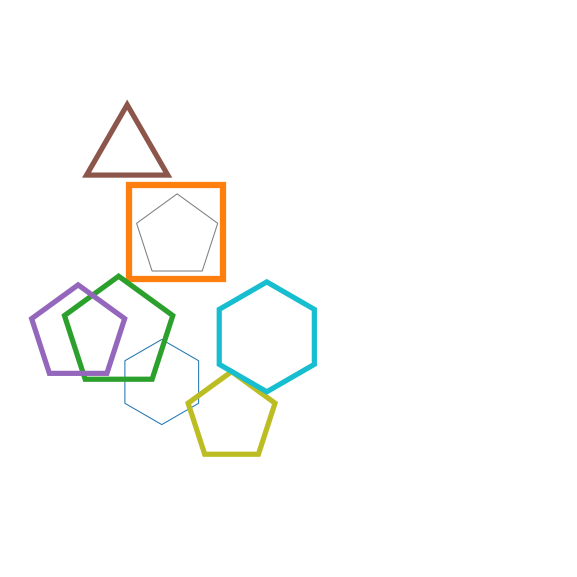[{"shape": "hexagon", "thickness": 0.5, "radius": 0.37, "center": [0.28, 0.338]}, {"shape": "square", "thickness": 3, "radius": 0.4, "center": [0.305, 0.597]}, {"shape": "pentagon", "thickness": 2.5, "radius": 0.49, "center": [0.205, 0.422]}, {"shape": "pentagon", "thickness": 2.5, "radius": 0.42, "center": [0.135, 0.421]}, {"shape": "triangle", "thickness": 2.5, "radius": 0.41, "center": [0.22, 0.737]}, {"shape": "pentagon", "thickness": 0.5, "radius": 0.37, "center": [0.307, 0.59]}, {"shape": "pentagon", "thickness": 2.5, "radius": 0.4, "center": [0.401, 0.277]}, {"shape": "hexagon", "thickness": 2.5, "radius": 0.48, "center": [0.462, 0.416]}]